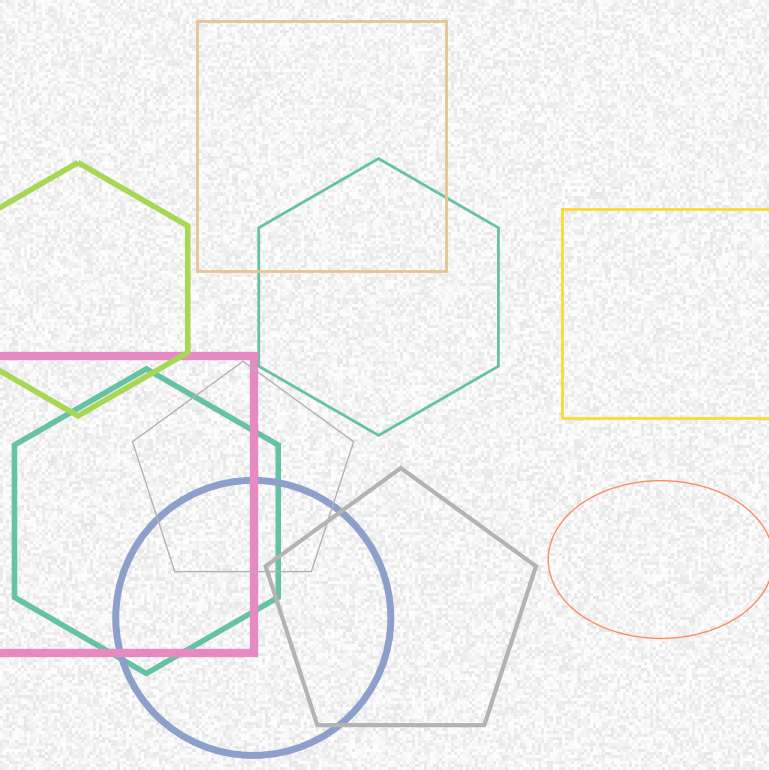[{"shape": "hexagon", "thickness": 2, "radius": 0.99, "center": [0.19, 0.323]}, {"shape": "hexagon", "thickness": 1, "radius": 0.9, "center": [0.492, 0.614]}, {"shape": "oval", "thickness": 0.5, "radius": 0.73, "center": [0.858, 0.273]}, {"shape": "circle", "thickness": 2.5, "radius": 0.89, "center": [0.329, 0.198]}, {"shape": "square", "thickness": 3, "radius": 0.96, "center": [0.137, 0.345]}, {"shape": "hexagon", "thickness": 2, "radius": 0.82, "center": [0.101, 0.624]}, {"shape": "square", "thickness": 1, "radius": 0.68, "center": [0.865, 0.593]}, {"shape": "square", "thickness": 1, "radius": 0.81, "center": [0.417, 0.81]}, {"shape": "pentagon", "thickness": 0.5, "radius": 0.75, "center": [0.316, 0.38]}, {"shape": "pentagon", "thickness": 1.5, "radius": 0.92, "center": [0.521, 0.208]}]